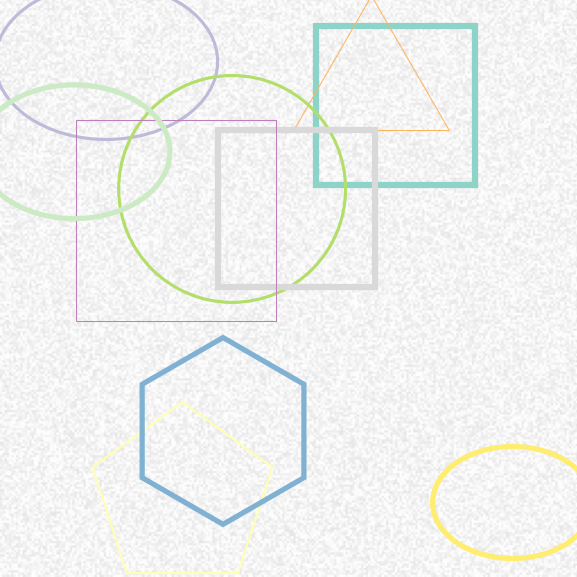[{"shape": "square", "thickness": 3, "radius": 0.69, "center": [0.685, 0.817]}, {"shape": "pentagon", "thickness": 1, "radius": 0.82, "center": [0.316, 0.139]}, {"shape": "oval", "thickness": 1.5, "radius": 0.96, "center": [0.184, 0.893]}, {"shape": "hexagon", "thickness": 2.5, "radius": 0.81, "center": [0.386, 0.253]}, {"shape": "triangle", "thickness": 0.5, "radius": 0.78, "center": [0.643, 0.851]}, {"shape": "circle", "thickness": 1.5, "radius": 0.98, "center": [0.402, 0.672]}, {"shape": "square", "thickness": 3, "radius": 0.68, "center": [0.513, 0.638]}, {"shape": "square", "thickness": 0.5, "radius": 0.87, "center": [0.305, 0.618]}, {"shape": "oval", "thickness": 2.5, "radius": 0.83, "center": [0.129, 0.736]}, {"shape": "oval", "thickness": 2.5, "radius": 0.69, "center": [0.888, 0.129]}]